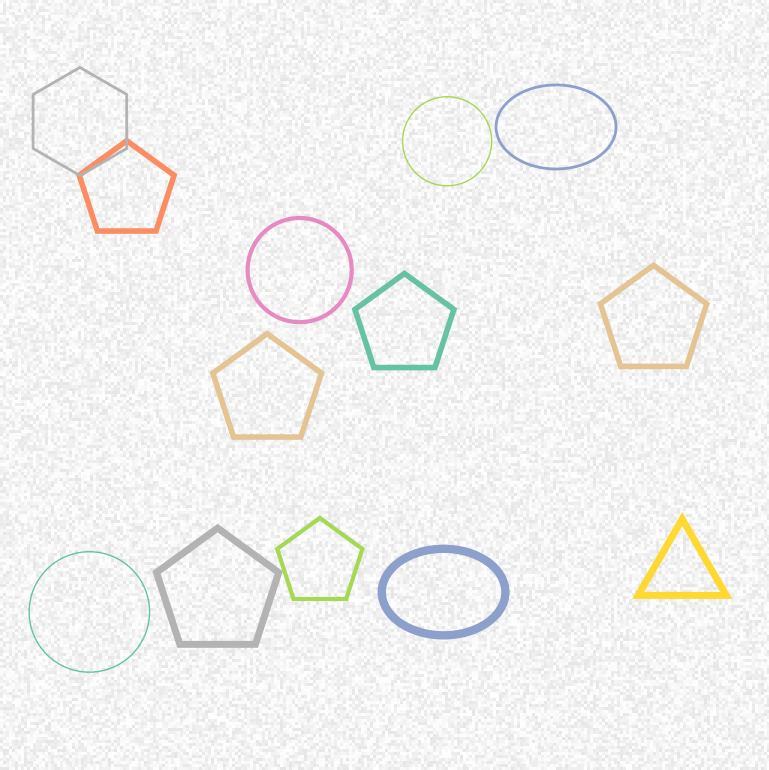[{"shape": "pentagon", "thickness": 2, "radius": 0.34, "center": [0.525, 0.577]}, {"shape": "circle", "thickness": 0.5, "radius": 0.39, "center": [0.116, 0.205]}, {"shape": "pentagon", "thickness": 2, "radius": 0.32, "center": [0.165, 0.752]}, {"shape": "oval", "thickness": 1, "radius": 0.39, "center": [0.722, 0.835]}, {"shape": "oval", "thickness": 3, "radius": 0.4, "center": [0.576, 0.231]}, {"shape": "circle", "thickness": 1.5, "radius": 0.34, "center": [0.389, 0.649]}, {"shape": "circle", "thickness": 0.5, "radius": 0.29, "center": [0.581, 0.817]}, {"shape": "pentagon", "thickness": 1.5, "radius": 0.29, "center": [0.415, 0.269]}, {"shape": "triangle", "thickness": 2.5, "radius": 0.33, "center": [0.886, 0.26]}, {"shape": "pentagon", "thickness": 2, "radius": 0.37, "center": [0.347, 0.492]}, {"shape": "pentagon", "thickness": 2, "radius": 0.36, "center": [0.849, 0.583]}, {"shape": "hexagon", "thickness": 1, "radius": 0.35, "center": [0.104, 0.842]}, {"shape": "pentagon", "thickness": 2.5, "radius": 0.42, "center": [0.283, 0.231]}]